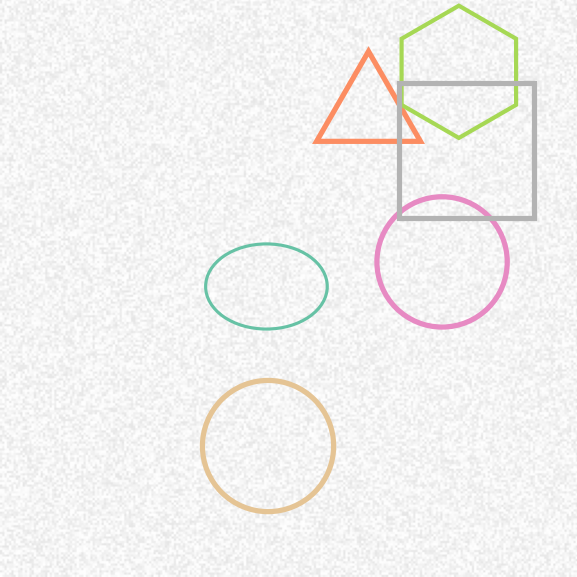[{"shape": "oval", "thickness": 1.5, "radius": 0.53, "center": [0.461, 0.503]}, {"shape": "triangle", "thickness": 2.5, "radius": 0.52, "center": [0.638, 0.806]}, {"shape": "circle", "thickness": 2.5, "radius": 0.56, "center": [0.765, 0.546]}, {"shape": "hexagon", "thickness": 2, "radius": 0.57, "center": [0.795, 0.875]}, {"shape": "circle", "thickness": 2.5, "radius": 0.57, "center": [0.464, 0.227]}, {"shape": "square", "thickness": 2.5, "radius": 0.59, "center": [0.808, 0.739]}]